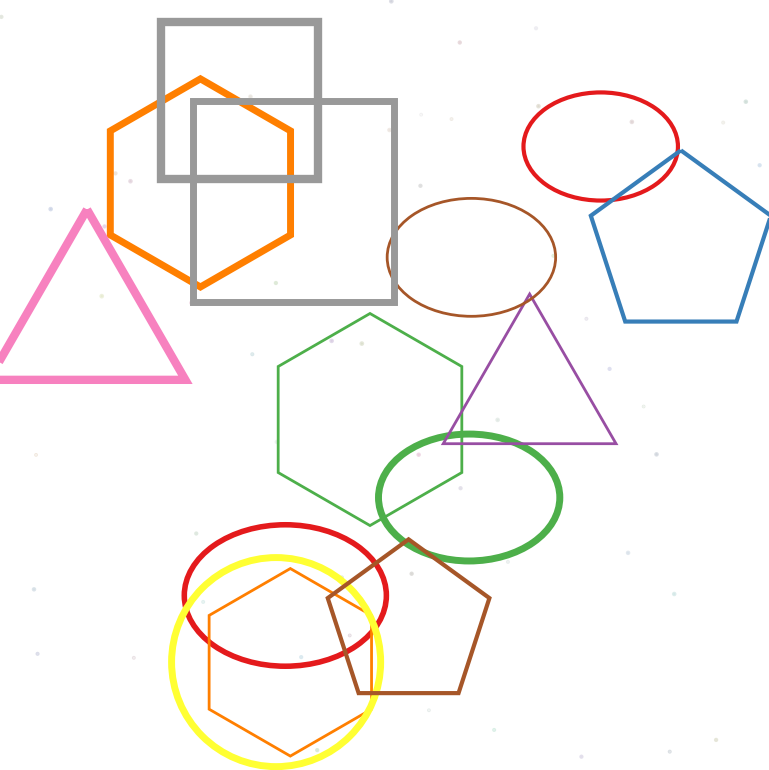[{"shape": "oval", "thickness": 1.5, "radius": 0.5, "center": [0.78, 0.81]}, {"shape": "oval", "thickness": 2, "radius": 0.66, "center": [0.371, 0.227]}, {"shape": "pentagon", "thickness": 1.5, "radius": 0.61, "center": [0.884, 0.682]}, {"shape": "hexagon", "thickness": 1, "radius": 0.69, "center": [0.481, 0.455]}, {"shape": "oval", "thickness": 2.5, "radius": 0.59, "center": [0.609, 0.354]}, {"shape": "triangle", "thickness": 1, "radius": 0.65, "center": [0.688, 0.489]}, {"shape": "hexagon", "thickness": 1, "radius": 0.61, "center": [0.377, 0.14]}, {"shape": "hexagon", "thickness": 2.5, "radius": 0.68, "center": [0.26, 0.762]}, {"shape": "circle", "thickness": 2.5, "radius": 0.68, "center": [0.359, 0.14]}, {"shape": "oval", "thickness": 1, "radius": 0.55, "center": [0.612, 0.666]}, {"shape": "pentagon", "thickness": 1.5, "radius": 0.55, "center": [0.531, 0.189]}, {"shape": "triangle", "thickness": 3, "radius": 0.74, "center": [0.113, 0.58]}, {"shape": "square", "thickness": 2.5, "radius": 0.65, "center": [0.381, 0.738]}, {"shape": "square", "thickness": 3, "radius": 0.51, "center": [0.311, 0.869]}]